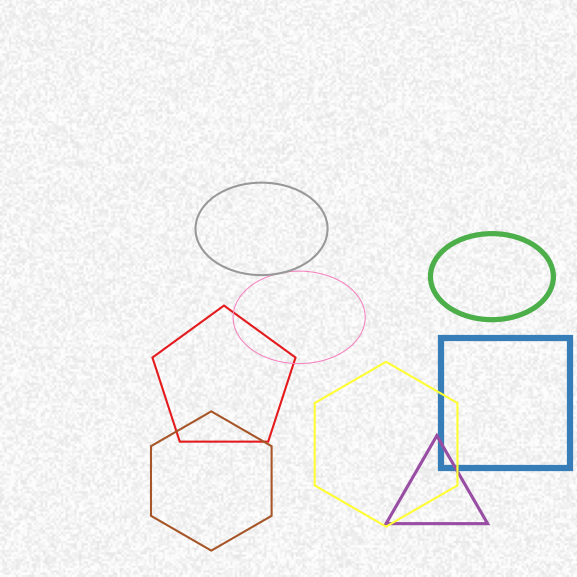[{"shape": "pentagon", "thickness": 1, "radius": 0.65, "center": [0.388, 0.34]}, {"shape": "square", "thickness": 3, "radius": 0.56, "center": [0.875, 0.301]}, {"shape": "oval", "thickness": 2.5, "radius": 0.53, "center": [0.852, 0.52]}, {"shape": "triangle", "thickness": 1.5, "radius": 0.51, "center": [0.756, 0.143]}, {"shape": "hexagon", "thickness": 1, "radius": 0.71, "center": [0.669, 0.23]}, {"shape": "hexagon", "thickness": 1, "radius": 0.6, "center": [0.366, 0.166]}, {"shape": "oval", "thickness": 0.5, "radius": 0.57, "center": [0.518, 0.45]}, {"shape": "oval", "thickness": 1, "radius": 0.57, "center": [0.453, 0.603]}]